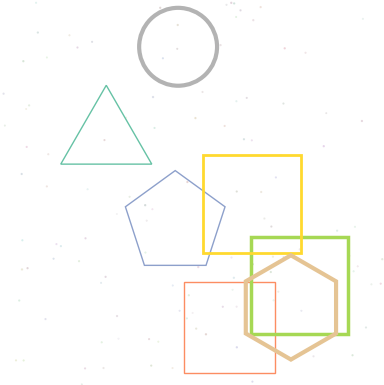[{"shape": "triangle", "thickness": 1, "radius": 0.68, "center": [0.276, 0.642]}, {"shape": "square", "thickness": 1, "radius": 0.59, "center": [0.596, 0.148]}, {"shape": "pentagon", "thickness": 1, "radius": 0.68, "center": [0.455, 0.421]}, {"shape": "square", "thickness": 2.5, "radius": 0.63, "center": [0.778, 0.259]}, {"shape": "square", "thickness": 2, "radius": 0.64, "center": [0.654, 0.471]}, {"shape": "hexagon", "thickness": 3, "radius": 0.68, "center": [0.756, 0.202]}, {"shape": "circle", "thickness": 3, "radius": 0.51, "center": [0.463, 0.878]}]